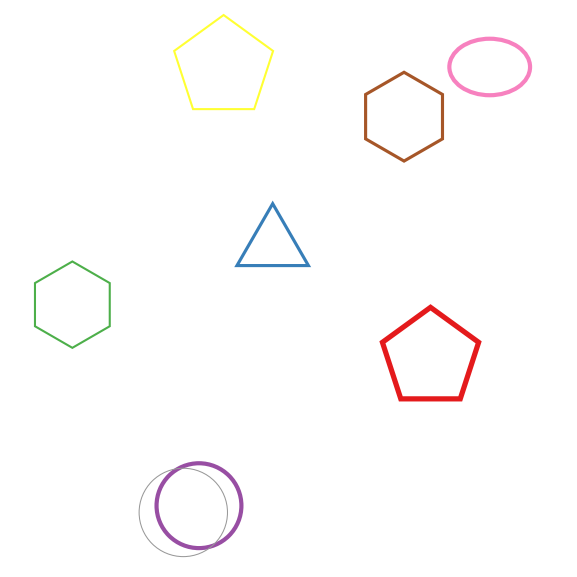[{"shape": "pentagon", "thickness": 2.5, "radius": 0.44, "center": [0.746, 0.379]}, {"shape": "triangle", "thickness": 1.5, "radius": 0.36, "center": [0.472, 0.575]}, {"shape": "hexagon", "thickness": 1, "radius": 0.37, "center": [0.125, 0.472]}, {"shape": "circle", "thickness": 2, "radius": 0.37, "center": [0.345, 0.123]}, {"shape": "pentagon", "thickness": 1, "radius": 0.45, "center": [0.387, 0.883]}, {"shape": "hexagon", "thickness": 1.5, "radius": 0.38, "center": [0.7, 0.797]}, {"shape": "oval", "thickness": 2, "radius": 0.35, "center": [0.848, 0.883]}, {"shape": "circle", "thickness": 0.5, "radius": 0.38, "center": [0.317, 0.112]}]